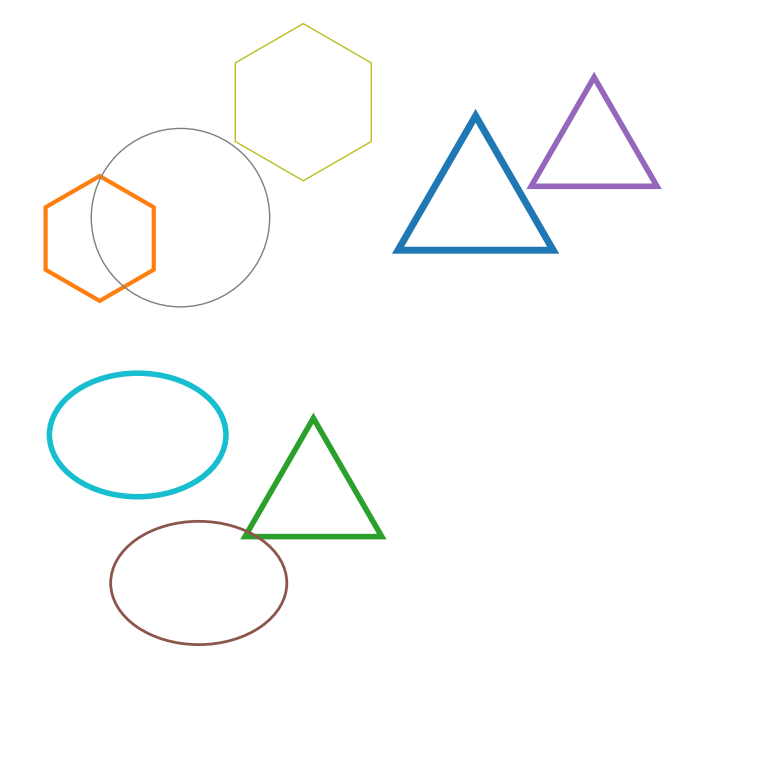[{"shape": "triangle", "thickness": 2.5, "radius": 0.58, "center": [0.618, 0.733]}, {"shape": "hexagon", "thickness": 1.5, "radius": 0.41, "center": [0.129, 0.69]}, {"shape": "triangle", "thickness": 2, "radius": 0.51, "center": [0.407, 0.354]}, {"shape": "triangle", "thickness": 2, "radius": 0.47, "center": [0.772, 0.805]}, {"shape": "oval", "thickness": 1, "radius": 0.57, "center": [0.258, 0.243]}, {"shape": "circle", "thickness": 0.5, "radius": 0.58, "center": [0.234, 0.717]}, {"shape": "hexagon", "thickness": 0.5, "radius": 0.51, "center": [0.394, 0.867]}, {"shape": "oval", "thickness": 2, "radius": 0.57, "center": [0.179, 0.435]}]